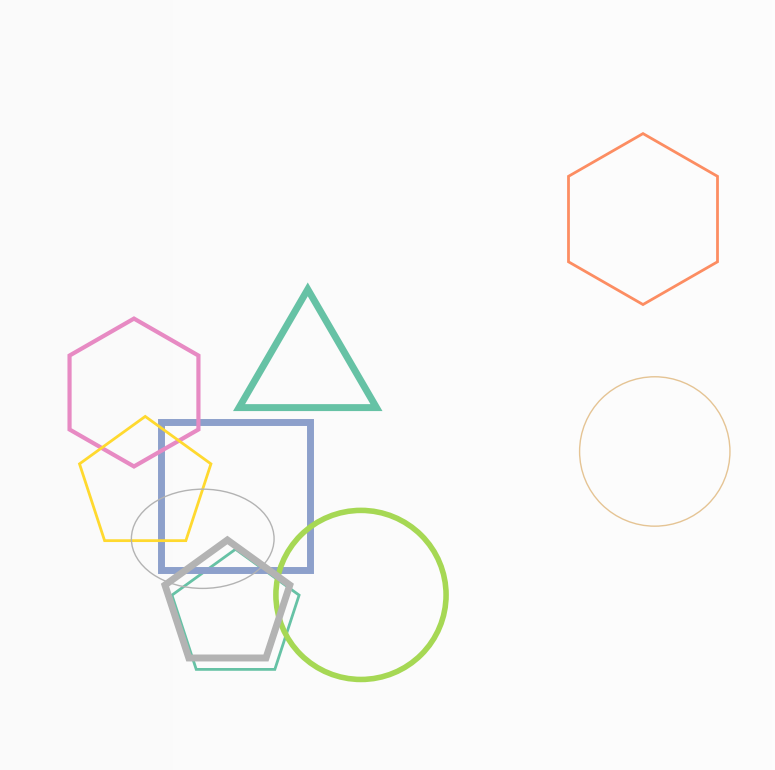[{"shape": "triangle", "thickness": 2.5, "radius": 0.51, "center": [0.397, 0.522]}, {"shape": "pentagon", "thickness": 1, "radius": 0.43, "center": [0.304, 0.2]}, {"shape": "hexagon", "thickness": 1, "radius": 0.56, "center": [0.83, 0.716]}, {"shape": "square", "thickness": 2.5, "radius": 0.48, "center": [0.304, 0.355]}, {"shape": "hexagon", "thickness": 1.5, "radius": 0.48, "center": [0.173, 0.49]}, {"shape": "circle", "thickness": 2, "radius": 0.55, "center": [0.466, 0.227]}, {"shape": "pentagon", "thickness": 1, "radius": 0.45, "center": [0.187, 0.37]}, {"shape": "circle", "thickness": 0.5, "radius": 0.49, "center": [0.845, 0.414]}, {"shape": "pentagon", "thickness": 2.5, "radius": 0.42, "center": [0.293, 0.214]}, {"shape": "oval", "thickness": 0.5, "radius": 0.46, "center": [0.262, 0.3]}]